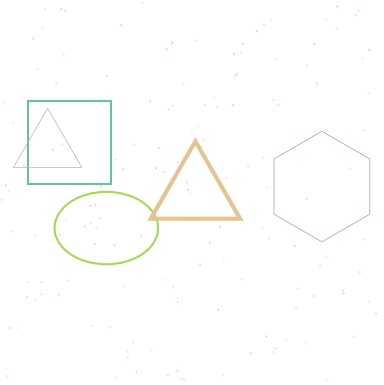[{"shape": "square", "thickness": 1.5, "radius": 0.54, "center": [0.181, 0.63]}, {"shape": "hexagon", "thickness": 0.5, "radius": 0.72, "center": [0.836, 0.515]}, {"shape": "oval", "thickness": 1.5, "radius": 0.67, "center": [0.276, 0.408]}, {"shape": "triangle", "thickness": 3, "radius": 0.67, "center": [0.508, 0.499]}, {"shape": "triangle", "thickness": 0.5, "radius": 0.51, "center": [0.124, 0.616]}]